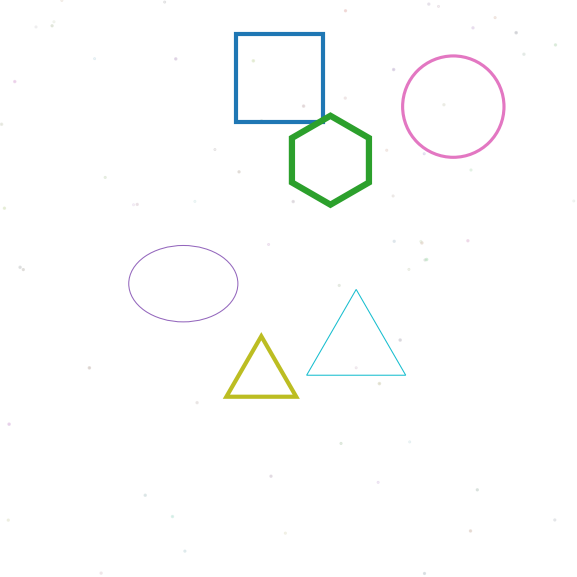[{"shape": "square", "thickness": 2, "radius": 0.38, "center": [0.484, 0.864]}, {"shape": "hexagon", "thickness": 3, "radius": 0.38, "center": [0.572, 0.722]}, {"shape": "oval", "thickness": 0.5, "radius": 0.47, "center": [0.317, 0.508]}, {"shape": "circle", "thickness": 1.5, "radius": 0.44, "center": [0.785, 0.815]}, {"shape": "triangle", "thickness": 2, "radius": 0.35, "center": [0.452, 0.347]}, {"shape": "triangle", "thickness": 0.5, "radius": 0.5, "center": [0.617, 0.399]}]